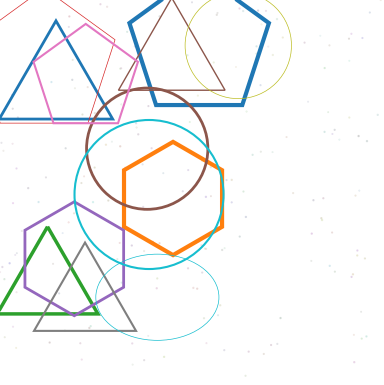[{"shape": "triangle", "thickness": 2, "radius": 0.85, "center": [0.145, 0.776]}, {"shape": "pentagon", "thickness": 3, "radius": 0.95, "center": [0.517, 0.881]}, {"shape": "hexagon", "thickness": 3, "radius": 0.74, "center": [0.449, 0.484]}, {"shape": "triangle", "thickness": 2.5, "radius": 0.76, "center": [0.123, 0.26]}, {"shape": "pentagon", "thickness": 0.5, "radius": 0.97, "center": [0.114, 0.837]}, {"shape": "hexagon", "thickness": 2, "radius": 0.74, "center": [0.193, 0.328]}, {"shape": "triangle", "thickness": 1, "radius": 0.8, "center": [0.446, 0.846]}, {"shape": "circle", "thickness": 2, "radius": 0.79, "center": [0.382, 0.614]}, {"shape": "pentagon", "thickness": 1.5, "radius": 0.71, "center": [0.223, 0.795]}, {"shape": "triangle", "thickness": 1.5, "radius": 0.76, "center": [0.221, 0.217]}, {"shape": "circle", "thickness": 0.5, "radius": 0.69, "center": [0.619, 0.882]}, {"shape": "circle", "thickness": 1.5, "radius": 0.97, "center": [0.387, 0.495]}, {"shape": "oval", "thickness": 0.5, "radius": 0.8, "center": [0.409, 0.228]}]